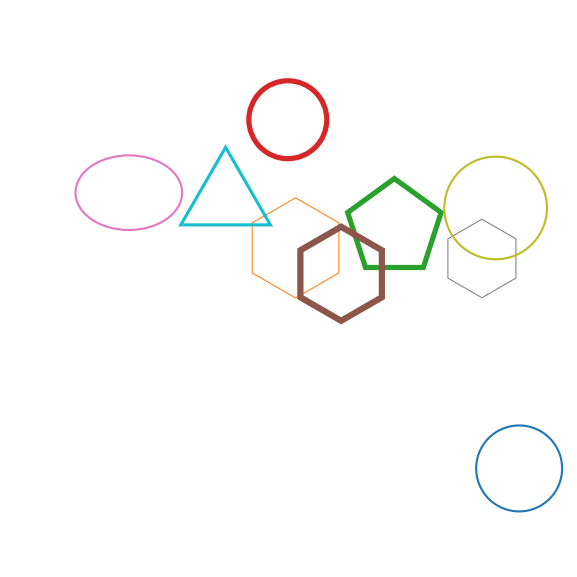[{"shape": "circle", "thickness": 1, "radius": 0.37, "center": [0.899, 0.188]}, {"shape": "hexagon", "thickness": 0.5, "radius": 0.43, "center": [0.512, 0.57]}, {"shape": "pentagon", "thickness": 2.5, "radius": 0.43, "center": [0.683, 0.605]}, {"shape": "circle", "thickness": 2.5, "radius": 0.34, "center": [0.498, 0.792]}, {"shape": "hexagon", "thickness": 3, "radius": 0.41, "center": [0.591, 0.525]}, {"shape": "oval", "thickness": 1, "radius": 0.46, "center": [0.223, 0.666]}, {"shape": "hexagon", "thickness": 0.5, "radius": 0.34, "center": [0.834, 0.552]}, {"shape": "circle", "thickness": 1, "radius": 0.44, "center": [0.858, 0.639]}, {"shape": "triangle", "thickness": 1.5, "radius": 0.45, "center": [0.391, 0.654]}]